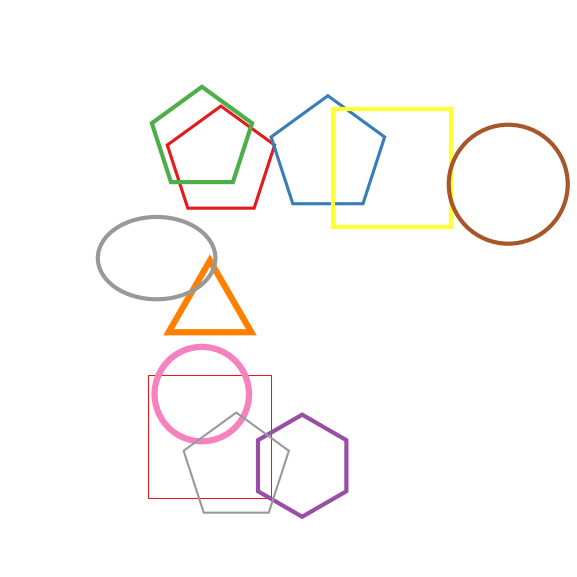[{"shape": "pentagon", "thickness": 1.5, "radius": 0.49, "center": [0.383, 0.718]}, {"shape": "square", "thickness": 0.5, "radius": 0.53, "center": [0.362, 0.243]}, {"shape": "pentagon", "thickness": 1.5, "radius": 0.52, "center": [0.568, 0.73]}, {"shape": "pentagon", "thickness": 2, "radius": 0.46, "center": [0.35, 0.758]}, {"shape": "hexagon", "thickness": 2, "radius": 0.44, "center": [0.523, 0.193]}, {"shape": "triangle", "thickness": 3, "radius": 0.41, "center": [0.364, 0.465]}, {"shape": "square", "thickness": 2, "radius": 0.51, "center": [0.679, 0.708]}, {"shape": "circle", "thickness": 2, "radius": 0.51, "center": [0.88, 0.68]}, {"shape": "circle", "thickness": 3, "radius": 0.41, "center": [0.349, 0.317]}, {"shape": "oval", "thickness": 2, "radius": 0.51, "center": [0.271, 0.552]}, {"shape": "pentagon", "thickness": 1, "radius": 0.48, "center": [0.409, 0.189]}]